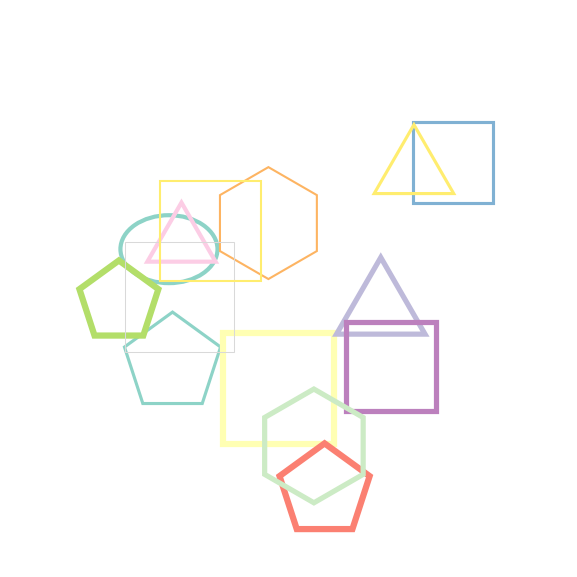[{"shape": "pentagon", "thickness": 1.5, "radius": 0.44, "center": [0.299, 0.371]}, {"shape": "oval", "thickness": 2, "radius": 0.42, "center": [0.293, 0.568]}, {"shape": "square", "thickness": 3, "radius": 0.48, "center": [0.483, 0.326]}, {"shape": "triangle", "thickness": 2.5, "radius": 0.44, "center": [0.659, 0.465]}, {"shape": "pentagon", "thickness": 3, "radius": 0.41, "center": [0.562, 0.149]}, {"shape": "square", "thickness": 1.5, "radius": 0.35, "center": [0.784, 0.718]}, {"shape": "hexagon", "thickness": 1, "radius": 0.48, "center": [0.465, 0.613]}, {"shape": "pentagon", "thickness": 3, "radius": 0.36, "center": [0.206, 0.476]}, {"shape": "triangle", "thickness": 2, "radius": 0.34, "center": [0.314, 0.58]}, {"shape": "square", "thickness": 0.5, "radius": 0.47, "center": [0.311, 0.485]}, {"shape": "square", "thickness": 2.5, "radius": 0.39, "center": [0.677, 0.365]}, {"shape": "hexagon", "thickness": 2.5, "radius": 0.49, "center": [0.544, 0.227]}, {"shape": "triangle", "thickness": 1.5, "radius": 0.4, "center": [0.717, 0.704]}, {"shape": "square", "thickness": 1, "radius": 0.43, "center": [0.364, 0.599]}]